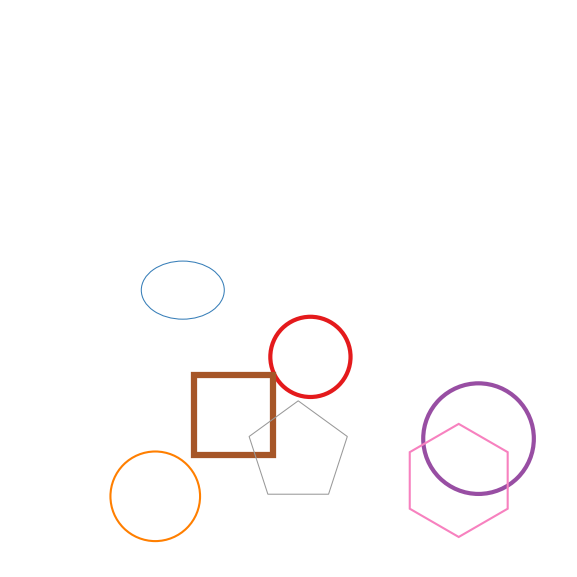[{"shape": "circle", "thickness": 2, "radius": 0.35, "center": [0.538, 0.381]}, {"shape": "oval", "thickness": 0.5, "radius": 0.36, "center": [0.317, 0.497]}, {"shape": "circle", "thickness": 2, "radius": 0.48, "center": [0.829, 0.24]}, {"shape": "circle", "thickness": 1, "radius": 0.39, "center": [0.269, 0.14]}, {"shape": "square", "thickness": 3, "radius": 0.34, "center": [0.404, 0.28]}, {"shape": "hexagon", "thickness": 1, "radius": 0.49, "center": [0.794, 0.167]}, {"shape": "pentagon", "thickness": 0.5, "radius": 0.45, "center": [0.516, 0.216]}]